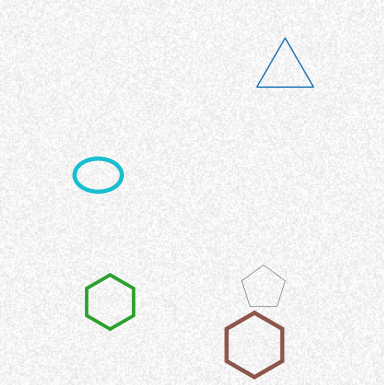[{"shape": "triangle", "thickness": 1, "radius": 0.43, "center": [0.741, 0.816]}, {"shape": "hexagon", "thickness": 2.5, "radius": 0.35, "center": [0.286, 0.216]}, {"shape": "hexagon", "thickness": 3, "radius": 0.42, "center": [0.661, 0.104]}, {"shape": "pentagon", "thickness": 0.5, "radius": 0.3, "center": [0.684, 0.252]}, {"shape": "oval", "thickness": 3, "radius": 0.31, "center": [0.255, 0.545]}]